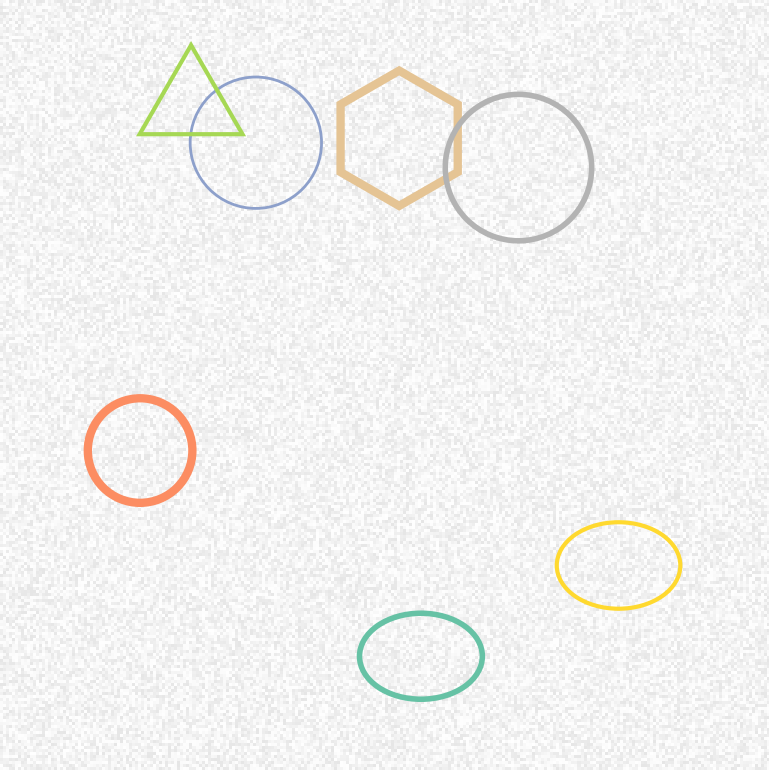[{"shape": "oval", "thickness": 2, "radius": 0.4, "center": [0.547, 0.148]}, {"shape": "circle", "thickness": 3, "radius": 0.34, "center": [0.182, 0.415]}, {"shape": "circle", "thickness": 1, "radius": 0.43, "center": [0.332, 0.815]}, {"shape": "triangle", "thickness": 1.5, "radius": 0.39, "center": [0.248, 0.864]}, {"shape": "oval", "thickness": 1.5, "radius": 0.4, "center": [0.803, 0.266]}, {"shape": "hexagon", "thickness": 3, "radius": 0.44, "center": [0.518, 0.82]}, {"shape": "circle", "thickness": 2, "radius": 0.48, "center": [0.673, 0.782]}]